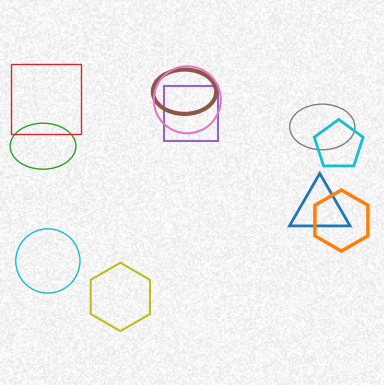[{"shape": "triangle", "thickness": 2, "radius": 0.45, "center": [0.831, 0.459]}, {"shape": "hexagon", "thickness": 2.5, "radius": 0.4, "center": [0.887, 0.427]}, {"shape": "oval", "thickness": 1, "radius": 0.43, "center": [0.112, 0.62]}, {"shape": "square", "thickness": 1, "radius": 0.45, "center": [0.119, 0.743]}, {"shape": "square", "thickness": 1.5, "radius": 0.35, "center": [0.497, 0.705]}, {"shape": "oval", "thickness": 3, "radius": 0.41, "center": [0.479, 0.762]}, {"shape": "circle", "thickness": 1.5, "radius": 0.44, "center": [0.486, 0.741]}, {"shape": "oval", "thickness": 1, "radius": 0.42, "center": [0.837, 0.67]}, {"shape": "hexagon", "thickness": 1.5, "radius": 0.44, "center": [0.313, 0.229]}, {"shape": "circle", "thickness": 1, "radius": 0.42, "center": [0.124, 0.322]}, {"shape": "pentagon", "thickness": 2, "radius": 0.33, "center": [0.88, 0.623]}]